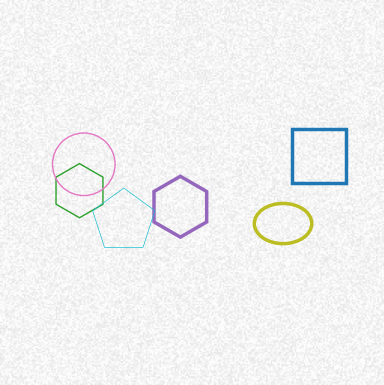[{"shape": "square", "thickness": 2.5, "radius": 0.35, "center": [0.828, 0.595]}, {"shape": "hexagon", "thickness": 1, "radius": 0.35, "center": [0.206, 0.505]}, {"shape": "hexagon", "thickness": 2.5, "radius": 0.4, "center": [0.468, 0.463]}, {"shape": "circle", "thickness": 1, "radius": 0.41, "center": [0.218, 0.573]}, {"shape": "oval", "thickness": 2.5, "radius": 0.37, "center": [0.735, 0.419]}, {"shape": "pentagon", "thickness": 0.5, "radius": 0.43, "center": [0.321, 0.426]}]